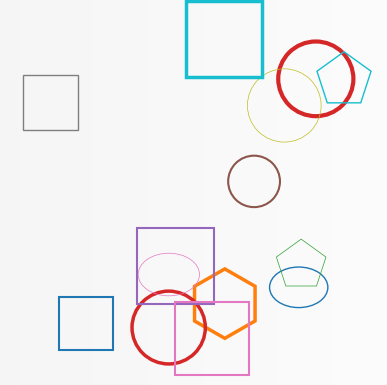[{"shape": "square", "thickness": 1.5, "radius": 0.35, "center": [0.221, 0.159]}, {"shape": "oval", "thickness": 1, "radius": 0.38, "center": [0.771, 0.254]}, {"shape": "hexagon", "thickness": 2.5, "radius": 0.45, "center": [0.58, 0.211]}, {"shape": "pentagon", "thickness": 0.5, "radius": 0.34, "center": [0.777, 0.312]}, {"shape": "circle", "thickness": 2.5, "radius": 0.47, "center": [0.435, 0.149]}, {"shape": "circle", "thickness": 3, "radius": 0.48, "center": [0.815, 0.795]}, {"shape": "square", "thickness": 1.5, "radius": 0.5, "center": [0.453, 0.309]}, {"shape": "circle", "thickness": 1.5, "radius": 0.33, "center": [0.656, 0.529]}, {"shape": "square", "thickness": 1.5, "radius": 0.48, "center": [0.546, 0.121]}, {"shape": "oval", "thickness": 0.5, "radius": 0.4, "center": [0.436, 0.287]}, {"shape": "square", "thickness": 1, "radius": 0.35, "center": [0.129, 0.733]}, {"shape": "circle", "thickness": 0.5, "radius": 0.48, "center": [0.734, 0.726]}, {"shape": "square", "thickness": 2.5, "radius": 0.49, "center": [0.578, 0.899]}, {"shape": "pentagon", "thickness": 1, "radius": 0.37, "center": [0.888, 0.792]}]